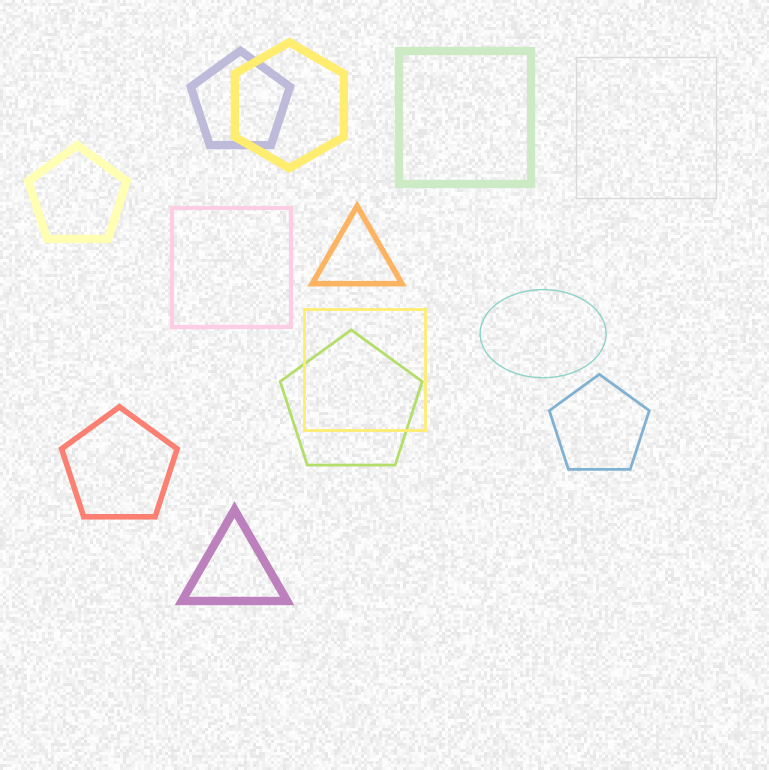[{"shape": "oval", "thickness": 0.5, "radius": 0.41, "center": [0.705, 0.567]}, {"shape": "pentagon", "thickness": 3, "radius": 0.34, "center": [0.101, 0.744]}, {"shape": "pentagon", "thickness": 3, "radius": 0.34, "center": [0.312, 0.866]}, {"shape": "pentagon", "thickness": 2, "radius": 0.39, "center": [0.155, 0.393]}, {"shape": "pentagon", "thickness": 1, "radius": 0.34, "center": [0.778, 0.446]}, {"shape": "triangle", "thickness": 2, "radius": 0.34, "center": [0.464, 0.665]}, {"shape": "pentagon", "thickness": 1, "radius": 0.49, "center": [0.456, 0.475]}, {"shape": "square", "thickness": 1.5, "radius": 0.39, "center": [0.301, 0.653]}, {"shape": "square", "thickness": 0.5, "radius": 0.46, "center": [0.839, 0.834]}, {"shape": "triangle", "thickness": 3, "radius": 0.4, "center": [0.305, 0.259]}, {"shape": "square", "thickness": 3, "radius": 0.43, "center": [0.604, 0.847]}, {"shape": "square", "thickness": 1, "radius": 0.39, "center": [0.474, 0.52]}, {"shape": "hexagon", "thickness": 3, "radius": 0.41, "center": [0.376, 0.863]}]